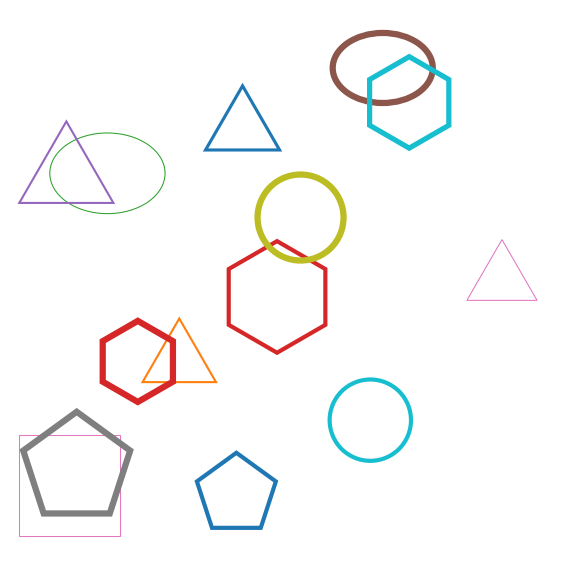[{"shape": "pentagon", "thickness": 2, "radius": 0.36, "center": [0.409, 0.143]}, {"shape": "triangle", "thickness": 1.5, "radius": 0.37, "center": [0.42, 0.776]}, {"shape": "triangle", "thickness": 1, "radius": 0.37, "center": [0.31, 0.374]}, {"shape": "oval", "thickness": 0.5, "radius": 0.5, "center": [0.186, 0.699]}, {"shape": "hexagon", "thickness": 2, "radius": 0.48, "center": [0.48, 0.485]}, {"shape": "hexagon", "thickness": 3, "radius": 0.35, "center": [0.239, 0.373]}, {"shape": "triangle", "thickness": 1, "radius": 0.47, "center": [0.115, 0.695]}, {"shape": "oval", "thickness": 3, "radius": 0.43, "center": [0.663, 0.881]}, {"shape": "square", "thickness": 0.5, "radius": 0.44, "center": [0.121, 0.159]}, {"shape": "triangle", "thickness": 0.5, "radius": 0.35, "center": [0.869, 0.514]}, {"shape": "pentagon", "thickness": 3, "radius": 0.49, "center": [0.133, 0.189]}, {"shape": "circle", "thickness": 3, "radius": 0.37, "center": [0.52, 0.622]}, {"shape": "hexagon", "thickness": 2.5, "radius": 0.4, "center": [0.709, 0.822]}, {"shape": "circle", "thickness": 2, "radius": 0.35, "center": [0.641, 0.272]}]